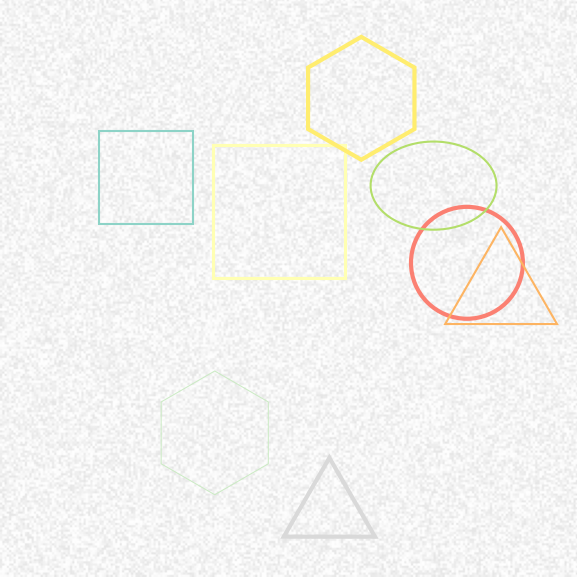[{"shape": "square", "thickness": 1, "radius": 0.4, "center": [0.253, 0.692]}, {"shape": "square", "thickness": 1.5, "radius": 0.57, "center": [0.483, 0.633]}, {"shape": "circle", "thickness": 2, "radius": 0.48, "center": [0.809, 0.544]}, {"shape": "triangle", "thickness": 1, "radius": 0.56, "center": [0.868, 0.494]}, {"shape": "oval", "thickness": 1, "radius": 0.55, "center": [0.751, 0.678]}, {"shape": "triangle", "thickness": 2, "radius": 0.46, "center": [0.57, 0.115]}, {"shape": "hexagon", "thickness": 0.5, "radius": 0.54, "center": [0.372, 0.25]}, {"shape": "hexagon", "thickness": 2, "radius": 0.53, "center": [0.626, 0.829]}]